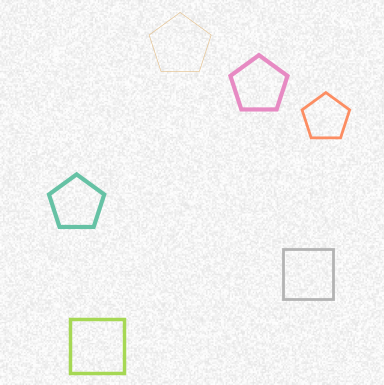[{"shape": "pentagon", "thickness": 3, "radius": 0.38, "center": [0.199, 0.472]}, {"shape": "pentagon", "thickness": 2, "radius": 0.33, "center": [0.846, 0.695]}, {"shape": "pentagon", "thickness": 3, "radius": 0.39, "center": [0.673, 0.779]}, {"shape": "square", "thickness": 2.5, "radius": 0.35, "center": [0.253, 0.101]}, {"shape": "pentagon", "thickness": 0.5, "radius": 0.42, "center": [0.468, 0.883]}, {"shape": "square", "thickness": 2, "radius": 0.33, "center": [0.799, 0.288]}]